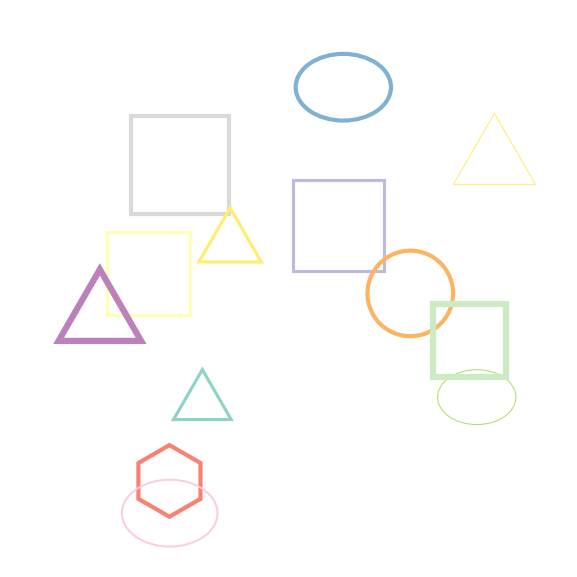[{"shape": "triangle", "thickness": 1.5, "radius": 0.29, "center": [0.35, 0.301]}, {"shape": "square", "thickness": 1.5, "radius": 0.36, "center": [0.257, 0.526]}, {"shape": "square", "thickness": 1.5, "radius": 0.4, "center": [0.586, 0.609]}, {"shape": "hexagon", "thickness": 2, "radius": 0.31, "center": [0.293, 0.166]}, {"shape": "oval", "thickness": 2, "radius": 0.41, "center": [0.595, 0.848]}, {"shape": "circle", "thickness": 2, "radius": 0.37, "center": [0.71, 0.491]}, {"shape": "oval", "thickness": 0.5, "radius": 0.34, "center": [0.826, 0.311]}, {"shape": "oval", "thickness": 1, "radius": 0.41, "center": [0.294, 0.111]}, {"shape": "square", "thickness": 2, "radius": 0.42, "center": [0.312, 0.713]}, {"shape": "triangle", "thickness": 3, "radius": 0.41, "center": [0.173, 0.45]}, {"shape": "square", "thickness": 3, "radius": 0.32, "center": [0.813, 0.41]}, {"shape": "triangle", "thickness": 0.5, "radius": 0.41, "center": [0.856, 0.721]}, {"shape": "triangle", "thickness": 1.5, "radius": 0.31, "center": [0.398, 0.577]}]